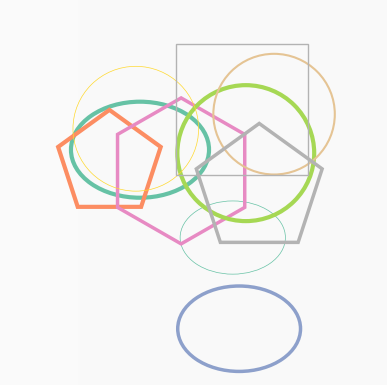[{"shape": "oval", "thickness": 3, "radius": 0.89, "center": [0.361, 0.611]}, {"shape": "oval", "thickness": 0.5, "radius": 0.68, "center": [0.601, 0.383]}, {"shape": "pentagon", "thickness": 3, "radius": 0.7, "center": [0.282, 0.575]}, {"shape": "oval", "thickness": 2.5, "radius": 0.79, "center": [0.617, 0.146]}, {"shape": "hexagon", "thickness": 2.5, "radius": 0.95, "center": [0.467, 0.556]}, {"shape": "circle", "thickness": 3, "radius": 0.88, "center": [0.634, 0.602]}, {"shape": "circle", "thickness": 0.5, "radius": 0.81, "center": [0.35, 0.666]}, {"shape": "circle", "thickness": 1.5, "radius": 0.78, "center": [0.707, 0.703]}, {"shape": "pentagon", "thickness": 2.5, "radius": 0.85, "center": [0.669, 0.509]}, {"shape": "square", "thickness": 1, "radius": 0.85, "center": [0.624, 0.716]}]